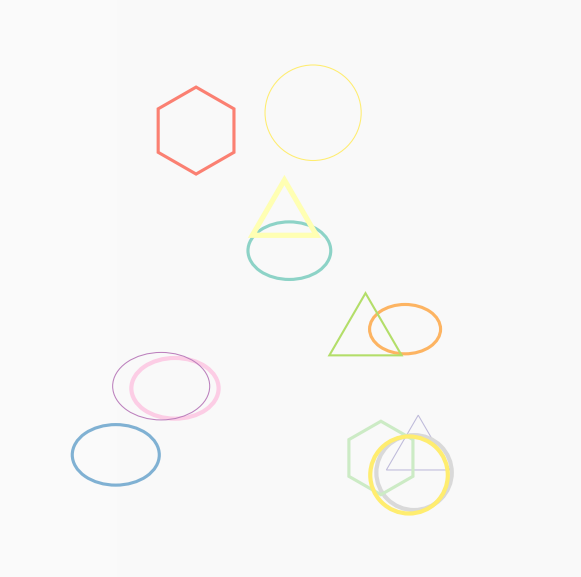[{"shape": "oval", "thickness": 1.5, "radius": 0.36, "center": [0.498, 0.565]}, {"shape": "triangle", "thickness": 2.5, "radius": 0.32, "center": [0.489, 0.624]}, {"shape": "triangle", "thickness": 0.5, "radius": 0.32, "center": [0.72, 0.217]}, {"shape": "hexagon", "thickness": 1.5, "radius": 0.38, "center": [0.337, 0.773]}, {"shape": "oval", "thickness": 1.5, "radius": 0.37, "center": [0.199, 0.211]}, {"shape": "oval", "thickness": 1.5, "radius": 0.31, "center": [0.697, 0.429]}, {"shape": "triangle", "thickness": 1, "radius": 0.36, "center": [0.629, 0.42]}, {"shape": "oval", "thickness": 2, "radius": 0.38, "center": [0.301, 0.327]}, {"shape": "circle", "thickness": 2, "radius": 0.32, "center": [0.712, 0.181]}, {"shape": "oval", "thickness": 0.5, "radius": 0.42, "center": [0.277, 0.33]}, {"shape": "hexagon", "thickness": 1.5, "radius": 0.32, "center": [0.655, 0.206]}, {"shape": "circle", "thickness": 0.5, "radius": 0.41, "center": [0.539, 0.804]}, {"shape": "circle", "thickness": 2, "radius": 0.33, "center": [0.704, 0.177]}]